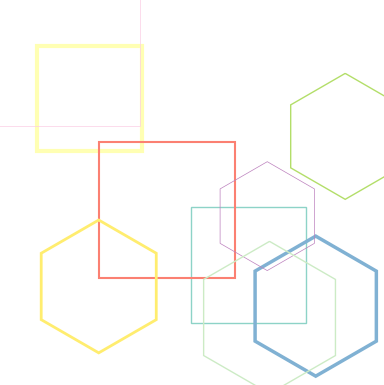[{"shape": "square", "thickness": 1, "radius": 0.75, "center": [0.645, 0.312]}, {"shape": "square", "thickness": 3, "radius": 0.68, "center": [0.231, 0.745]}, {"shape": "square", "thickness": 1.5, "radius": 0.88, "center": [0.435, 0.455]}, {"shape": "hexagon", "thickness": 2.5, "radius": 0.91, "center": [0.82, 0.205]}, {"shape": "hexagon", "thickness": 1, "radius": 0.82, "center": [0.897, 0.646]}, {"shape": "square", "thickness": 0.5, "radius": 0.93, "center": [0.177, 0.858]}, {"shape": "hexagon", "thickness": 0.5, "radius": 0.71, "center": [0.694, 0.439]}, {"shape": "hexagon", "thickness": 1, "radius": 0.99, "center": [0.7, 0.175]}, {"shape": "hexagon", "thickness": 2, "radius": 0.86, "center": [0.256, 0.256]}]